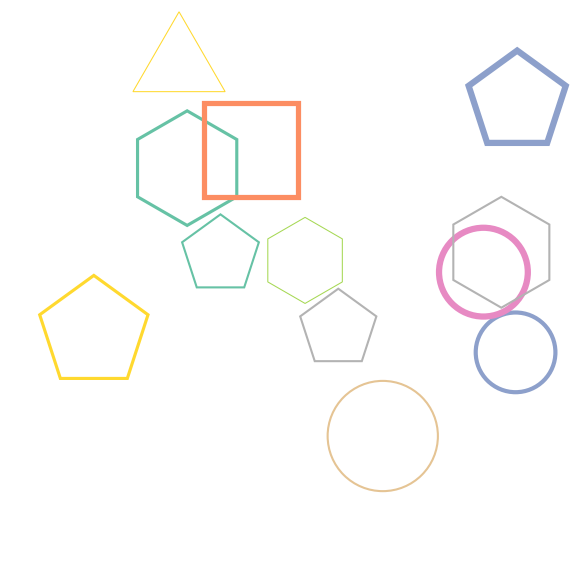[{"shape": "pentagon", "thickness": 1, "radius": 0.35, "center": [0.382, 0.558]}, {"shape": "hexagon", "thickness": 1.5, "radius": 0.5, "center": [0.324, 0.708]}, {"shape": "square", "thickness": 2.5, "radius": 0.41, "center": [0.434, 0.739]}, {"shape": "circle", "thickness": 2, "radius": 0.35, "center": [0.893, 0.389]}, {"shape": "pentagon", "thickness": 3, "radius": 0.44, "center": [0.896, 0.823]}, {"shape": "circle", "thickness": 3, "radius": 0.38, "center": [0.837, 0.528]}, {"shape": "hexagon", "thickness": 0.5, "radius": 0.37, "center": [0.528, 0.548]}, {"shape": "pentagon", "thickness": 1.5, "radius": 0.49, "center": [0.163, 0.424]}, {"shape": "triangle", "thickness": 0.5, "radius": 0.46, "center": [0.31, 0.887]}, {"shape": "circle", "thickness": 1, "radius": 0.48, "center": [0.663, 0.244]}, {"shape": "hexagon", "thickness": 1, "radius": 0.48, "center": [0.868, 0.562]}, {"shape": "pentagon", "thickness": 1, "radius": 0.35, "center": [0.586, 0.43]}]